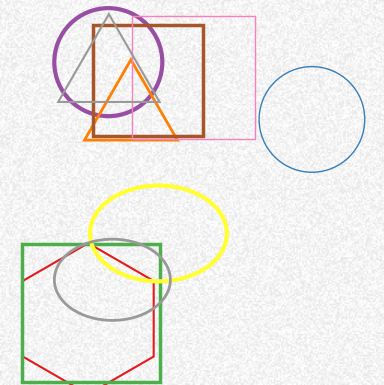[{"shape": "hexagon", "thickness": 1.5, "radius": 0.98, "center": [0.229, 0.172]}, {"shape": "circle", "thickness": 1, "radius": 0.69, "center": [0.81, 0.69]}, {"shape": "square", "thickness": 2.5, "radius": 0.9, "center": [0.236, 0.188]}, {"shape": "circle", "thickness": 3, "radius": 0.7, "center": [0.281, 0.839]}, {"shape": "triangle", "thickness": 2, "radius": 0.7, "center": [0.34, 0.706]}, {"shape": "oval", "thickness": 3, "radius": 0.89, "center": [0.411, 0.394]}, {"shape": "square", "thickness": 2.5, "radius": 0.72, "center": [0.384, 0.791]}, {"shape": "square", "thickness": 1, "radius": 0.8, "center": [0.504, 0.798]}, {"shape": "triangle", "thickness": 1.5, "radius": 0.76, "center": [0.283, 0.811]}, {"shape": "oval", "thickness": 2, "radius": 0.75, "center": [0.292, 0.273]}]